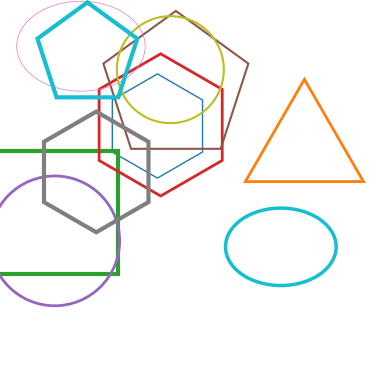[{"shape": "hexagon", "thickness": 1, "radius": 0.68, "center": [0.409, 0.673]}, {"shape": "triangle", "thickness": 2, "radius": 0.89, "center": [0.791, 0.617]}, {"shape": "square", "thickness": 3, "radius": 0.8, "center": [0.148, 0.447]}, {"shape": "hexagon", "thickness": 2, "radius": 0.92, "center": [0.417, 0.676]}, {"shape": "circle", "thickness": 2, "radius": 0.84, "center": [0.142, 0.374]}, {"shape": "pentagon", "thickness": 1.5, "radius": 0.99, "center": [0.457, 0.774]}, {"shape": "oval", "thickness": 0.5, "radius": 0.83, "center": [0.21, 0.88]}, {"shape": "hexagon", "thickness": 3, "radius": 0.78, "center": [0.25, 0.553]}, {"shape": "circle", "thickness": 1.5, "radius": 0.69, "center": [0.442, 0.819]}, {"shape": "oval", "thickness": 2.5, "radius": 0.72, "center": [0.729, 0.359]}, {"shape": "pentagon", "thickness": 3, "radius": 0.68, "center": [0.227, 0.857]}]